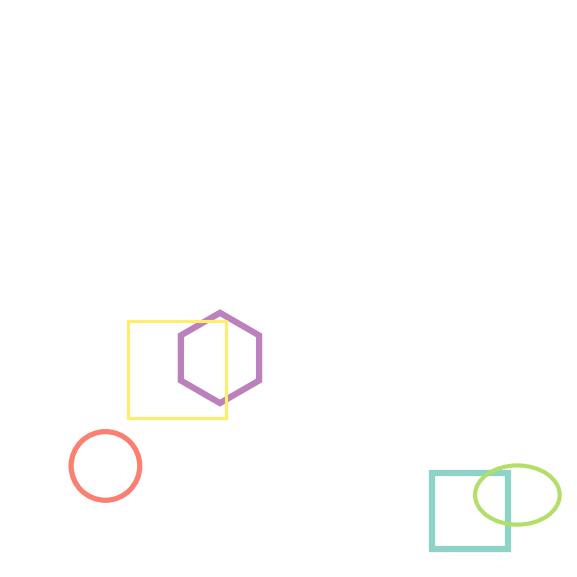[{"shape": "square", "thickness": 3, "radius": 0.33, "center": [0.814, 0.115]}, {"shape": "circle", "thickness": 2.5, "radius": 0.3, "center": [0.183, 0.192]}, {"shape": "oval", "thickness": 2, "radius": 0.37, "center": [0.896, 0.142]}, {"shape": "hexagon", "thickness": 3, "radius": 0.39, "center": [0.381, 0.379]}, {"shape": "square", "thickness": 1.5, "radius": 0.42, "center": [0.307, 0.359]}]